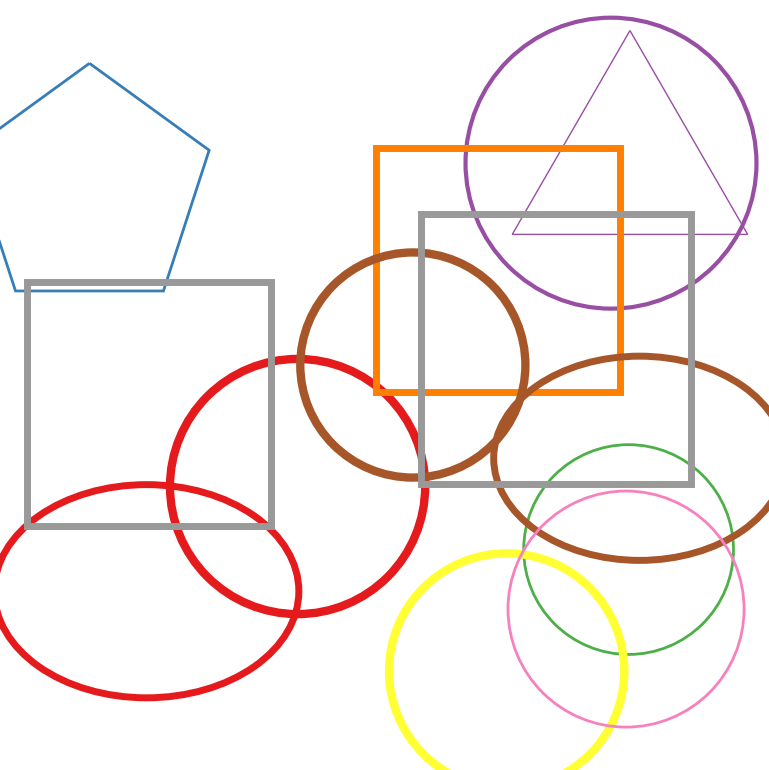[{"shape": "oval", "thickness": 2.5, "radius": 0.99, "center": [0.19, 0.232]}, {"shape": "circle", "thickness": 3, "radius": 0.83, "center": [0.386, 0.368]}, {"shape": "pentagon", "thickness": 1, "radius": 0.82, "center": [0.116, 0.754]}, {"shape": "circle", "thickness": 1, "radius": 0.68, "center": [0.816, 0.286]}, {"shape": "triangle", "thickness": 0.5, "radius": 0.88, "center": [0.818, 0.784]}, {"shape": "circle", "thickness": 1.5, "radius": 0.94, "center": [0.794, 0.788]}, {"shape": "square", "thickness": 2.5, "radius": 0.79, "center": [0.646, 0.65]}, {"shape": "circle", "thickness": 3, "radius": 0.76, "center": [0.658, 0.129]}, {"shape": "oval", "thickness": 2.5, "radius": 0.95, "center": [0.831, 0.405]}, {"shape": "circle", "thickness": 3, "radius": 0.73, "center": [0.536, 0.526]}, {"shape": "circle", "thickness": 1, "radius": 0.77, "center": [0.813, 0.209]}, {"shape": "square", "thickness": 2.5, "radius": 0.79, "center": [0.193, 0.475]}, {"shape": "square", "thickness": 2.5, "radius": 0.88, "center": [0.722, 0.546]}]